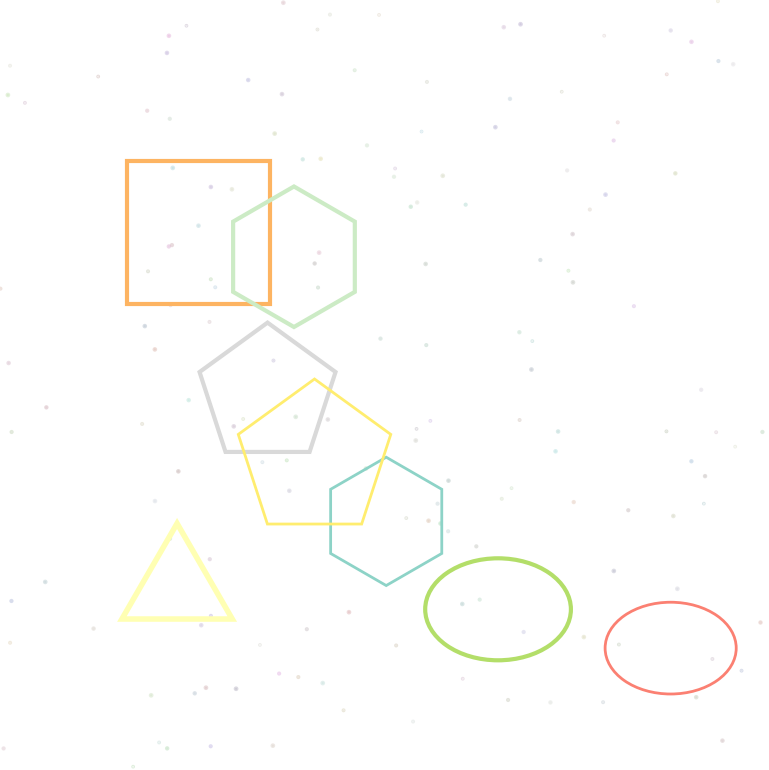[{"shape": "hexagon", "thickness": 1, "radius": 0.42, "center": [0.502, 0.323]}, {"shape": "triangle", "thickness": 2, "radius": 0.41, "center": [0.23, 0.237]}, {"shape": "oval", "thickness": 1, "radius": 0.43, "center": [0.871, 0.158]}, {"shape": "square", "thickness": 1.5, "radius": 0.46, "center": [0.258, 0.698]}, {"shape": "oval", "thickness": 1.5, "radius": 0.47, "center": [0.647, 0.209]}, {"shape": "pentagon", "thickness": 1.5, "radius": 0.46, "center": [0.347, 0.488]}, {"shape": "hexagon", "thickness": 1.5, "radius": 0.46, "center": [0.382, 0.667]}, {"shape": "pentagon", "thickness": 1, "radius": 0.52, "center": [0.408, 0.404]}]